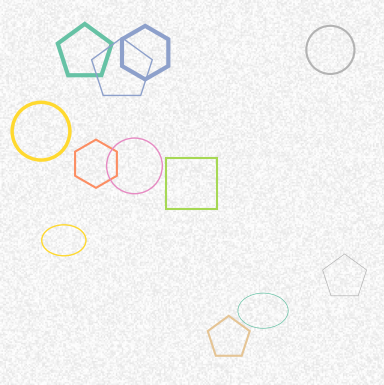[{"shape": "oval", "thickness": 0.5, "radius": 0.33, "center": [0.683, 0.193]}, {"shape": "pentagon", "thickness": 3, "radius": 0.37, "center": [0.22, 0.864]}, {"shape": "hexagon", "thickness": 1.5, "radius": 0.31, "center": [0.249, 0.575]}, {"shape": "pentagon", "thickness": 1, "radius": 0.41, "center": [0.317, 0.819]}, {"shape": "hexagon", "thickness": 3, "radius": 0.35, "center": [0.377, 0.863]}, {"shape": "circle", "thickness": 1, "radius": 0.36, "center": [0.349, 0.569]}, {"shape": "square", "thickness": 1.5, "radius": 0.33, "center": [0.498, 0.524]}, {"shape": "oval", "thickness": 1, "radius": 0.29, "center": [0.166, 0.376]}, {"shape": "circle", "thickness": 2.5, "radius": 0.37, "center": [0.107, 0.659]}, {"shape": "pentagon", "thickness": 1.5, "radius": 0.29, "center": [0.594, 0.122]}, {"shape": "circle", "thickness": 1.5, "radius": 0.31, "center": [0.858, 0.87]}, {"shape": "pentagon", "thickness": 0.5, "radius": 0.3, "center": [0.895, 0.28]}]